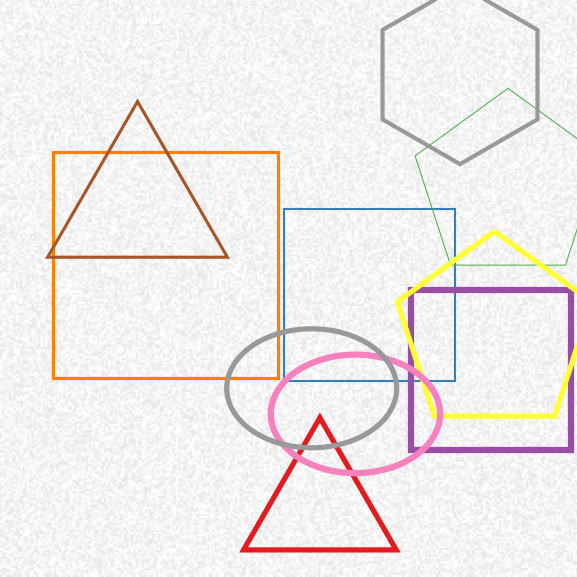[{"shape": "triangle", "thickness": 2.5, "radius": 0.76, "center": [0.554, 0.123]}, {"shape": "square", "thickness": 1, "radius": 0.74, "center": [0.64, 0.488]}, {"shape": "pentagon", "thickness": 0.5, "radius": 0.85, "center": [0.88, 0.677]}, {"shape": "square", "thickness": 3, "radius": 0.7, "center": [0.85, 0.358]}, {"shape": "square", "thickness": 1.5, "radius": 0.98, "center": [0.287, 0.54]}, {"shape": "pentagon", "thickness": 2.5, "radius": 0.88, "center": [0.856, 0.422]}, {"shape": "triangle", "thickness": 1.5, "radius": 0.9, "center": [0.238, 0.644]}, {"shape": "oval", "thickness": 3, "radius": 0.73, "center": [0.615, 0.282]}, {"shape": "oval", "thickness": 2.5, "radius": 0.74, "center": [0.54, 0.327]}, {"shape": "hexagon", "thickness": 2, "radius": 0.77, "center": [0.797, 0.87]}]